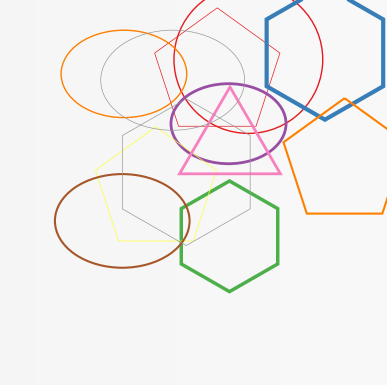[{"shape": "circle", "thickness": 1, "radius": 0.96, "center": [0.641, 0.846]}, {"shape": "pentagon", "thickness": 0.5, "radius": 0.85, "center": [0.561, 0.81]}, {"shape": "hexagon", "thickness": 3, "radius": 0.87, "center": [0.839, 0.863]}, {"shape": "hexagon", "thickness": 2.5, "radius": 0.72, "center": [0.592, 0.386]}, {"shape": "oval", "thickness": 2, "radius": 0.74, "center": [0.59, 0.679]}, {"shape": "pentagon", "thickness": 1.5, "radius": 0.83, "center": [0.889, 0.579]}, {"shape": "oval", "thickness": 1, "radius": 0.81, "center": [0.32, 0.808]}, {"shape": "pentagon", "thickness": 0.5, "radius": 0.82, "center": [0.402, 0.507]}, {"shape": "oval", "thickness": 1.5, "radius": 0.87, "center": [0.315, 0.426]}, {"shape": "triangle", "thickness": 2, "radius": 0.75, "center": [0.593, 0.624]}, {"shape": "hexagon", "thickness": 0.5, "radius": 0.95, "center": [0.481, 0.553]}, {"shape": "oval", "thickness": 0.5, "radius": 0.93, "center": [0.446, 0.792]}]